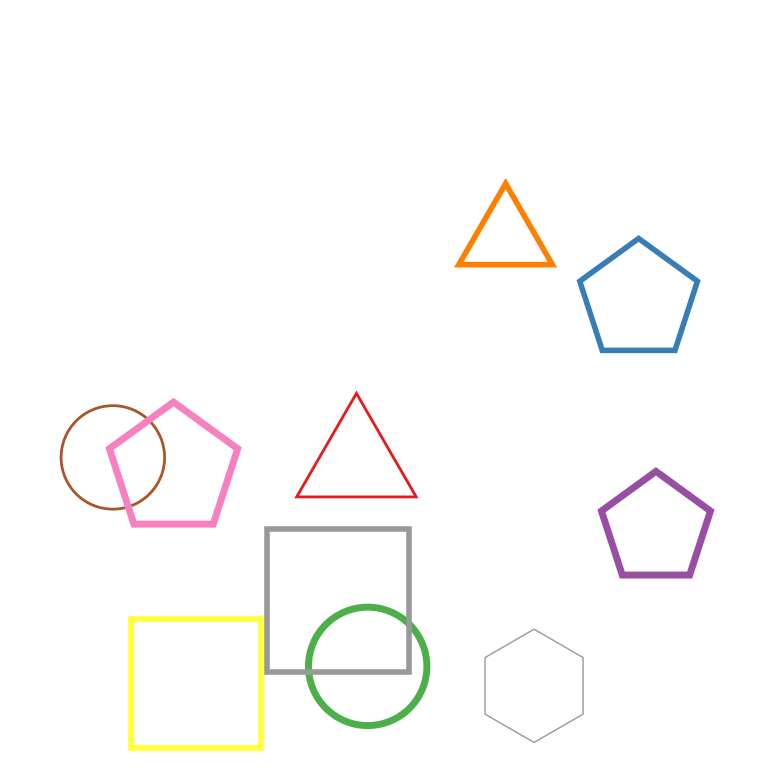[{"shape": "triangle", "thickness": 1, "radius": 0.45, "center": [0.463, 0.399]}, {"shape": "pentagon", "thickness": 2, "radius": 0.4, "center": [0.829, 0.61]}, {"shape": "circle", "thickness": 2.5, "radius": 0.38, "center": [0.478, 0.135]}, {"shape": "pentagon", "thickness": 2.5, "radius": 0.37, "center": [0.852, 0.313]}, {"shape": "triangle", "thickness": 2, "radius": 0.35, "center": [0.657, 0.691]}, {"shape": "square", "thickness": 2, "radius": 0.42, "center": [0.255, 0.112]}, {"shape": "circle", "thickness": 1, "radius": 0.34, "center": [0.147, 0.406]}, {"shape": "pentagon", "thickness": 2.5, "radius": 0.44, "center": [0.225, 0.39]}, {"shape": "square", "thickness": 2, "radius": 0.46, "center": [0.439, 0.22]}, {"shape": "hexagon", "thickness": 0.5, "radius": 0.37, "center": [0.694, 0.109]}]